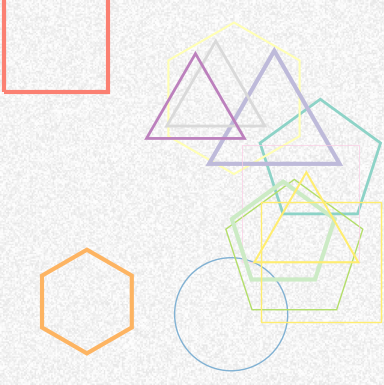[{"shape": "pentagon", "thickness": 2, "radius": 0.82, "center": [0.832, 0.578]}, {"shape": "hexagon", "thickness": 1.5, "radius": 0.98, "center": [0.608, 0.745]}, {"shape": "triangle", "thickness": 3, "radius": 0.98, "center": [0.713, 0.672]}, {"shape": "square", "thickness": 3, "radius": 0.68, "center": [0.145, 0.897]}, {"shape": "circle", "thickness": 1, "radius": 0.73, "center": [0.6, 0.184]}, {"shape": "hexagon", "thickness": 3, "radius": 0.67, "center": [0.226, 0.217]}, {"shape": "pentagon", "thickness": 1, "radius": 0.94, "center": [0.764, 0.347]}, {"shape": "square", "thickness": 0.5, "radius": 0.76, "center": [0.781, 0.471]}, {"shape": "triangle", "thickness": 2, "radius": 0.74, "center": [0.56, 0.746]}, {"shape": "triangle", "thickness": 2, "radius": 0.73, "center": [0.508, 0.714]}, {"shape": "pentagon", "thickness": 3, "radius": 0.7, "center": [0.736, 0.388]}, {"shape": "square", "thickness": 1, "radius": 0.78, "center": [0.834, 0.32]}, {"shape": "triangle", "thickness": 1.5, "radius": 0.78, "center": [0.796, 0.397]}]